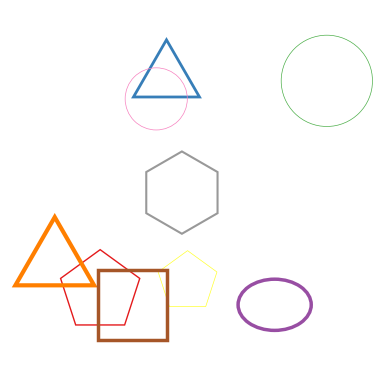[{"shape": "pentagon", "thickness": 1, "radius": 0.54, "center": [0.26, 0.243]}, {"shape": "triangle", "thickness": 2, "radius": 0.49, "center": [0.432, 0.798]}, {"shape": "circle", "thickness": 0.5, "radius": 0.59, "center": [0.849, 0.79]}, {"shape": "oval", "thickness": 2.5, "radius": 0.47, "center": [0.713, 0.208]}, {"shape": "triangle", "thickness": 3, "radius": 0.59, "center": [0.142, 0.318]}, {"shape": "pentagon", "thickness": 0.5, "radius": 0.4, "center": [0.487, 0.269]}, {"shape": "square", "thickness": 2.5, "radius": 0.45, "center": [0.344, 0.207]}, {"shape": "circle", "thickness": 0.5, "radius": 0.4, "center": [0.406, 0.743]}, {"shape": "hexagon", "thickness": 1.5, "radius": 0.53, "center": [0.472, 0.5]}]